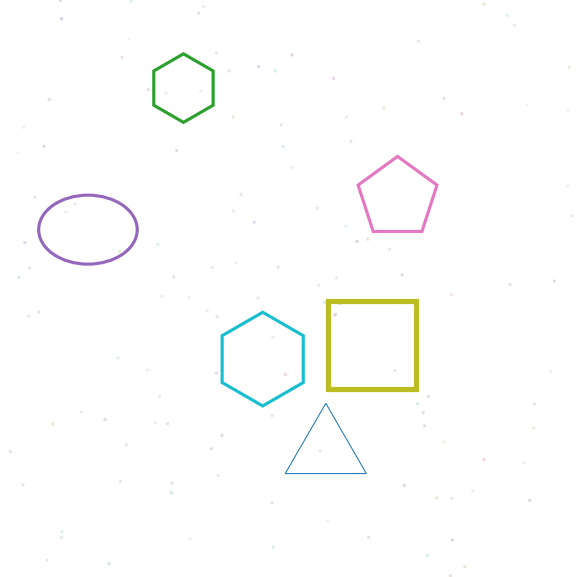[{"shape": "triangle", "thickness": 0.5, "radius": 0.41, "center": [0.564, 0.22]}, {"shape": "hexagon", "thickness": 1.5, "radius": 0.3, "center": [0.318, 0.847]}, {"shape": "oval", "thickness": 1.5, "radius": 0.43, "center": [0.152, 0.601]}, {"shape": "pentagon", "thickness": 1.5, "radius": 0.36, "center": [0.688, 0.656]}, {"shape": "square", "thickness": 2.5, "radius": 0.38, "center": [0.644, 0.402]}, {"shape": "hexagon", "thickness": 1.5, "radius": 0.41, "center": [0.455, 0.377]}]